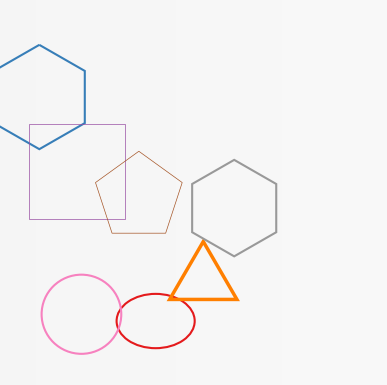[{"shape": "oval", "thickness": 1.5, "radius": 0.5, "center": [0.402, 0.166]}, {"shape": "hexagon", "thickness": 1.5, "radius": 0.68, "center": [0.101, 0.748]}, {"shape": "square", "thickness": 0.5, "radius": 0.62, "center": [0.199, 0.554]}, {"shape": "triangle", "thickness": 2.5, "radius": 0.5, "center": [0.525, 0.272]}, {"shape": "pentagon", "thickness": 0.5, "radius": 0.59, "center": [0.358, 0.489]}, {"shape": "circle", "thickness": 1.5, "radius": 0.51, "center": [0.21, 0.184]}, {"shape": "hexagon", "thickness": 1.5, "radius": 0.63, "center": [0.604, 0.459]}]